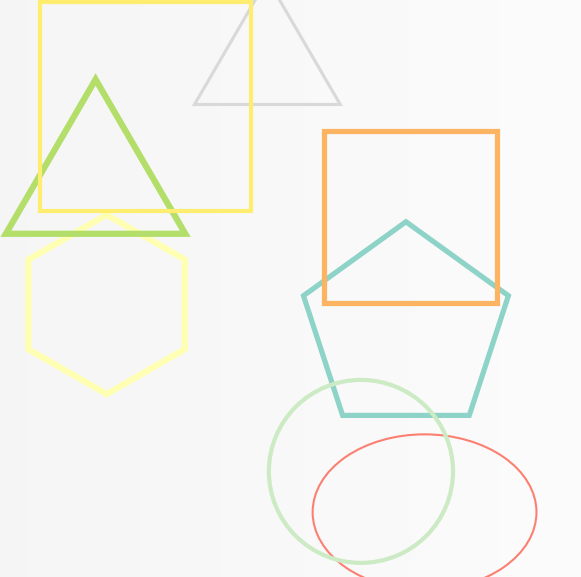[{"shape": "pentagon", "thickness": 2.5, "radius": 0.93, "center": [0.698, 0.43]}, {"shape": "hexagon", "thickness": 3, "radius": 0.78, "center": [0.183, 0.472]}, {"shape": "oval", "thickness": 1, "radius": 0.96, "center": [0.73, 0.112]}, {"shape": "square", "thickness": 2.5, "radius": 0.74, "center": [0.706, 0.624]}, {"shape": "triangle", "thickness": 3, "radius": 0.89, "center": [0.164, 0.683]}, {"shape": "triangle", "thickness": 1.5, "radius": 0.72, "center": [0.46, 0.891]}, {"shape": "circle", "thickness": 2, "radius": 0.79, "center": [0.621, 0.183]}, {"shape": "square", "thickness": 2, "radius": 0.91, "center": [0.25, 0.815]}]